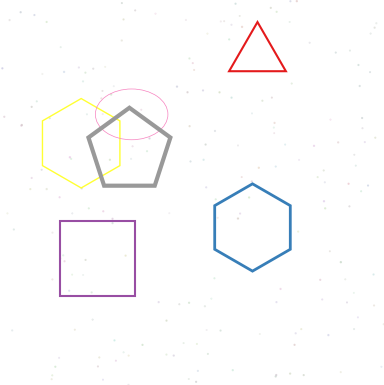[{"shape": "triangle", "thickness": 1.5, "radius": 0.43, "center": [0.669, 0.858]}, {"shape": "hexagon", "thickness": 2, "radius": 0.57, "center": [0.656, 0.409]}, {"shape": "square", "thickness": 1.5, "radius": 0.49, "center": [0.253, 0.328]}, {"shape": "hexagon", "thickness": 1, "radius": 0.58, "center": [0.211, 0.628]}, {"shape": "oval", "thickness": 0.5, "radius": 0.47, "center": [0.342, 0.703]}, {"shape": "pentagon", "thickness": 3, "radius": 0.56, "center": [0.336, 0.608]}]